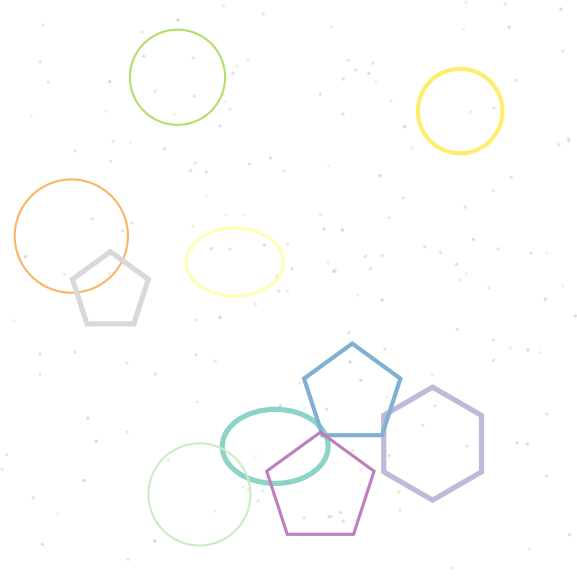[{"shape": "oval", "thickness": 2.5, "radius": 0.46, "center": [0.477, 0.226]}, {"shape": "oval", "thickness": 1.5, "radius": 0.42, "center": [0.406, 0.545]}, {"shape": "hexagon", "thickness": 2.5, "radius": 0.49, "center": [0.749, 0.231]}, {"shape": "pentagon", "thickness": 2, "radius": 0.44, "center": [0.61, 0.316]}, {"shape": "circle", "thickness": 1, "radius": 0.49, "center": [0.124, 0.59]}, {"shape": "circle", "thickness": 1, "radius": 0.41, "center": [0.307, 0.865]}, {"shape": "pentagon", "thickness": 2.5, "radius": 0.35, "center": [0.191, 0.494]}, {"shape": "pentagon", "thickness": 1.5, "radius": 0.49, "center": [0.555, 0.153]}, {"shape": "circle", "thickness": 1, "radius": 0.44, "center": [0.345, 0.143]}, {"shape": "circle", "thickness": 2, "radius": 0.37, "center": [0.797, 0.807]}]